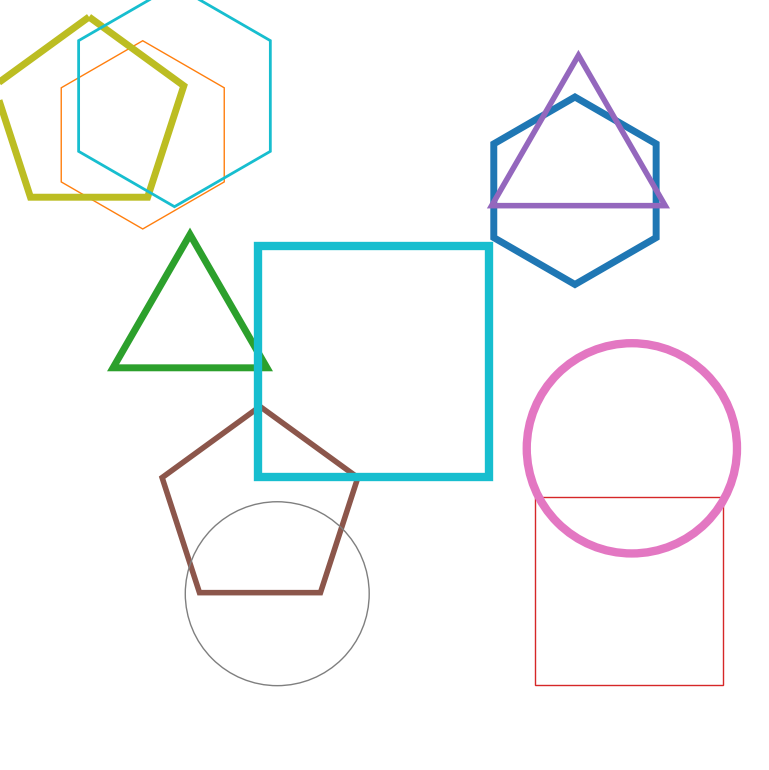[{"shape": "hexagon", "thickness": 2.5, "radius": 0.61, "center": [0.747, 0.752]}, {"shape": "hexagon", "thickness": 0.5, "radius": 0.61, "center": [0.185, 0.825]}, {"shape": "triangle", "thickness": 2.5, "radius": 0.58, "center": [0.247, 0.58]}, {"shape": "square", "thickness": 0.5, "radius": 0.61, "center": [0.817, 0.233]}, {"shape": "triangle", "thickness": 2, "radius": 0.65, "center": [0.751, 0.798]}, {"shape": "pentagon", "thickness": 2, "radius": 0.67, "center": [0.338, 0.338]}, {"shape": "circle", "thickness": 3, "radius": 0.68, "center": [0.821, 0.418]}, {"shape": "circle", "thickness": 0.5, "radius": 0.6, "center": [0.36, 0.229]}, {"shape": "pentagon", "thickness": 2.5, "radius": 0.65, "center": [0.116, 0.849]}, {"shape": "hexagon", "thickness": 1, "radius": 0.72, "center": [0.227, 0.875]}, {"shape": "square", "thickness": 3, "radius": 0.75, "center": [0.486, 0.531]}]